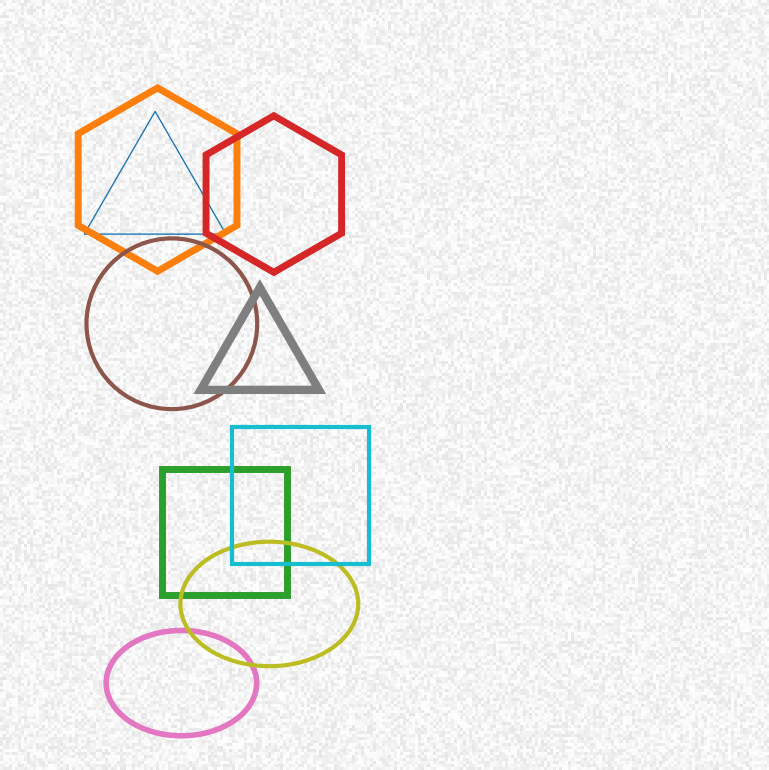[{"shape": "triangle", "thickness": 0.5, "radius": 0.53, "center": [0.201, 0.749]}, {"shape": "hexagon", "thickness": 2.5, "radius": 0.6, "center": [0.205, 0.767]}, {"shape": "square", "thickness": 2.5, "radius": 0.41, "center": [0.292, 0.309]}, {"shape": "hexagon", "thickness": 2.5, "radius": 0.51, "center": [0.356, 0.748]}, {"shape": "circle", "thickness": 1.5, "radius": 0.55, "center": [0.223, 0.58]}, {"shape": "oval", "thickness": 2, "radius": 0.49, "center": [0.236, 0.113]}, {"shape": "triangle", "thickness": 3, "radius": 0.44, "center": [0.337, 0.538]}, {"shape": "oval", "thickness": 1.5, "radius": 0.58, "center": [0.35, 0.216]}, {"shape": "square", "thickness": 1.5, "radius": 0.45, "center": [0.39, 0.357]}]